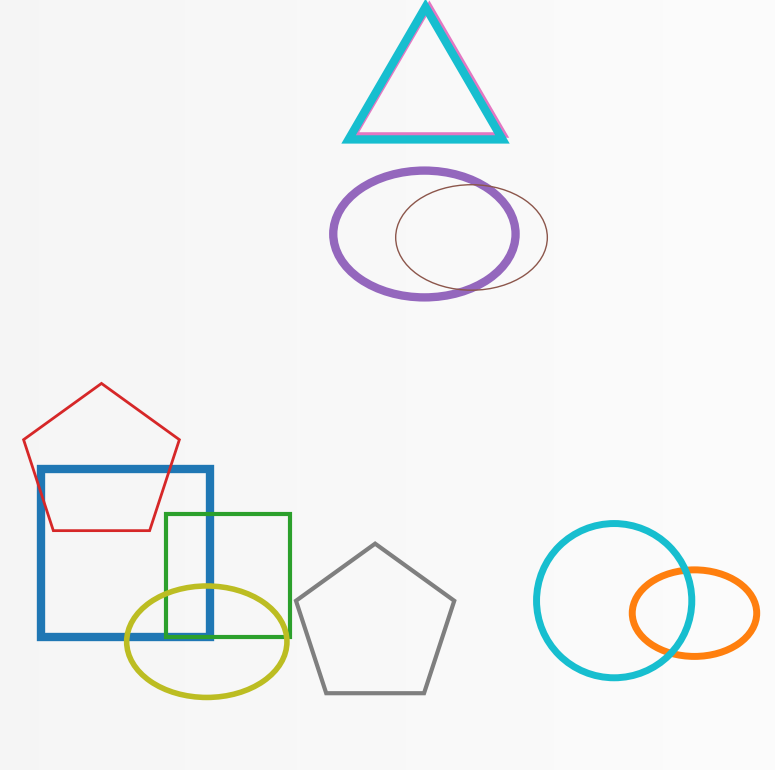[{"shape": "square", "thickness": 3, "radius": 0.55, "center": [0.162, 0.282]}, {"shape": "oval", "thickness": 2.5, "radius": 0.4, "center": [0.896, 0.204]}, {"shape": "square", "thickness": 1.5, "radius": 0.4, "center": [0.294, 0.253]}, {"shape": "pentagon", "thickness": 1, "radius": 0.53, "center": [0.131, 0.396]}, {"shape": "oval", "thickness": 3, "radius": 0.59, "center": [0.548, 0.696]}, {"shape": "oval", "thickness": 0.5, "radius": 0.49, "center": [0.608, 0.692]}, {"shape": "triangle", "thickness": 2, "radius": 0.56, "center": [0.554, 0.881]}, {"shape": "pentagon", "thickness": 1.5, "radius": 0.54, "center": [0.484, 0.187]}, {"shape": "oval", "thickness": 2, "radius": 0.52, "center": [0.267, 0.167]}, {"shape": "triangle", "thickness": 3, "radius": 0.57, "center": [0.549, 0.876]}, {"shape": "circle", "thickness": 2.5, "radius": 0.5, "center": [0.792, 0.22]}]